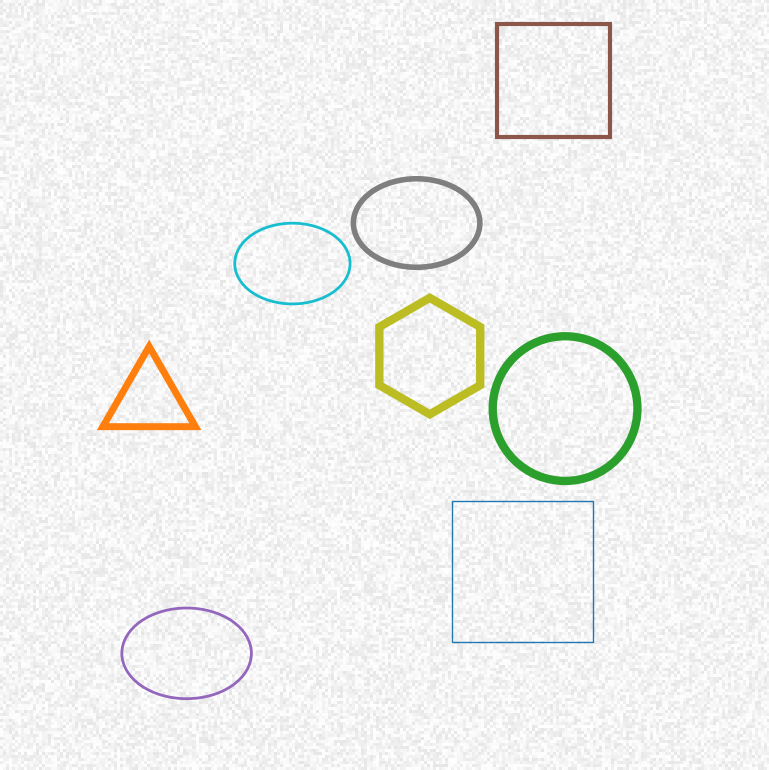[{"shape": "square", "thickness": 0.5, "radius": 0.46, "center": [0.678, 0.258]}, {"shape": "triangle", "thickness": 2.5, "radius": 0.35, "center": [0.194, 0.481]}, {"shape": "circle", "thickness": 3, "radius": 0.47, "center": [0.734, 0.469]}, {"shape": "oval", "thickness": 1, "radius": 0.42, "center": [0.242, 0.151]}, {"shape": "square", "thickness": 1.5, "radius": 0.37, "center": [0.719, 0.896]}, {"shape": "oval", "thickness": 2, "radius": 0.41, "center": [0.541, 0.71]}, {"shape": "hexagon", "thickness": 3, "radius": 0.38, "center": [0.558, 0.538]}, {"shape": "oval", "thickness": 1, "radius": 0.37, "center": [0.38, 0.658]}]